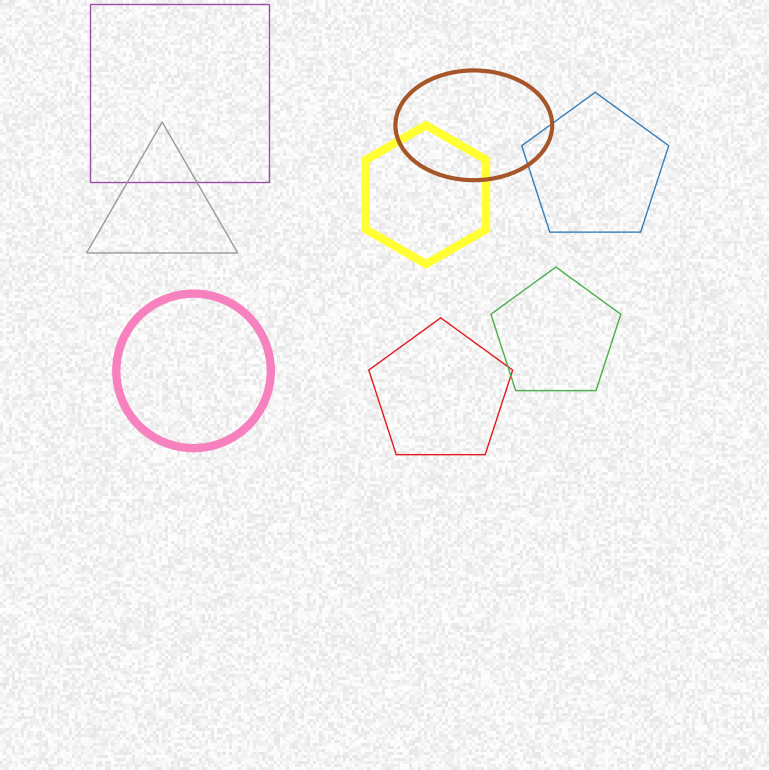[{"shape": "pentagon", "thickness": 0.5, "radius": 0.49, "center": [0.572, 0.489]}, {"shape": "pentagon", "thickness": 0.5, "radius": 0.5, "center": [0.773, 0.78]}, {"shape": "pentagon", "thickness": 0.5, "radius": 0.44, "center": [0.722, 0.564]}, {"shape": "square", "thickness": 0.5, "radius": 0.58, "center": [0.233, 0.879]}, {"shape": "hexagon", "thickness": 3, "radius": 0.45, "center": [0.553, 0.747]}, {"shape": "oval", "thickness": 1.5, "radius": 0.51, "center": [0.615, 0.837]}, {"shape": "circle", "thickness": 3, "radius": 0.5, "center": [0.251, 0.518]}, {"shape": "triangle", "thickness": 0.5, "radius": 0.57, "center": [0.211, 0.728]}]